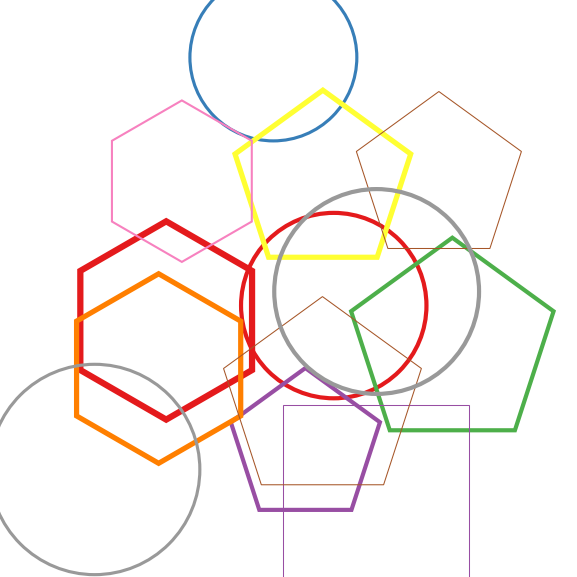[{"shape": "circle", "thickness": 2, "radius": 0.8, "center": [0.578, 0.47]}, {"shape": "hexagon", "thickness": 3, "radius": 0.86, "center": [0.288, 0.444]}, {"shape": "circle", "thickness": 1.5, "radius": 0.72, "center": [0.473, 0.9]}, {"shape": "pentagon", "thickness": 2, "radius": 0.92, "center": [0.783, 0.403]}, {"shape": "pentagon", "thickness": 2, "radius": 0.68, "center": [0.529, 0.226]}, {"shape": "square", "thickness": 0.5, "radius": 0.81, "center": [0.652, 0.137]}, {"shape": "hexagon", "thickness": 2.5, "radius": 0.82, "center": [0.275, 0.361]}, {"shape": "pentagon", "thickness": 2.5, "radius": 0.8, "center": [0.559, 0.683]}, {"shape": "pentagon", "thickness": 0.5, "radius": 0.9, "center": [0.558, 0.305]}, {"shape": "pentagon", "thickness": 0.5, "radius": 0.75, "center": [0.76, 0.69]}, {"shape": "hexagon", "thickness": 1, "radius": 0.7, "center": [0.315, 0.685]}, {"shape": "circle", "thickness": 2, "radius": 0.89, "center": [0.652, 0.494]}, {"shape": "circle", "thickness": 1.5, "radius": 0.91, "center": [0.164, 0.186]}]